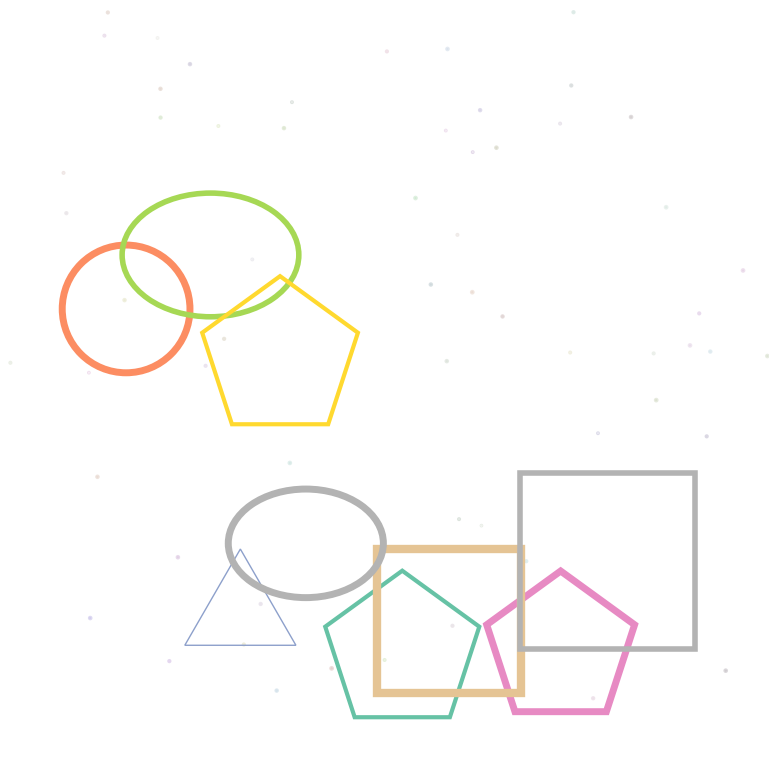[{"shape": "pentagon", "thickness": 1.5, "radius": 0.53, "center": [0.522, 0.154]}, {"shape": "circle", "thickness": 2.5, "radius": 0.41, "center": [0.164, 0.599]}, {"shape": "triangle", "thickness": 0.5, "radius": 0.42, "center": [0.312, 0.204]}, {"shape": "pentagon", "thickness": 2.5, "radius": 0.5, "center": [0.728, 0.157]}, {"shape": "oval", "thickness": 2, "radius": 0.57, "center": [0.273, 0.669]}, {"shape": "pentagon", "thickness": 1.5, "radius": 0.53, "center": [0.364, 0.535]}, {"shape": "square", "thickness": 3, "radius": 0.47, "center": [0.583, 0.194]}, {"shape": "oval", "thickness": 2.5, "radius": 0.5, "center": [0.397, 0.294]}, {"shape": "square", "thickness": 2, "radius": 0.57, "center": [0.789, 0.271]}]